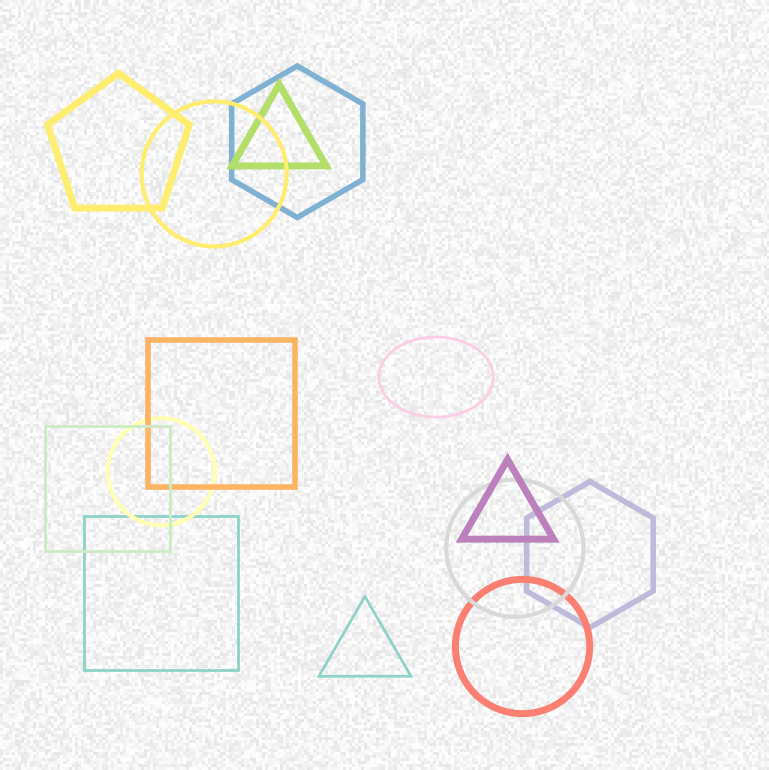[{"shape": "triangle", "thickness": 1, "radius": 0.35, "center": [0.474, 0.156]}, {"shape": "square", "thickness": 1, "radius": 0.5, "center": [0.209, 0.23]}, {"shape": "circle", "thickness": 1.5, "radius": 0.35, "center": [0.209, 0.387]}, {"shape": "hexagon", "thickness": 2, "radius": 0.47, "center": [0.766, 0.28]}, {"shape": "circle", "thickness": 2.5, "radius": 0.44, "center": [0.679, 0.16]}, {"shape": "hexagon", "thickness": 2, "radius": 0.49, "center": [0.386, 0.816]}, {"shape": "square", "thickness": 2, "radius": 0.48, "center": [0.287, 0.462]}, {"shape": "triangle", "thickness": 2.5, "radius": 0.35, "center": [0.363, 0.82]}, {"shape": "oval", "thickness": 1, "radius": 0.37, "center": [0.566, 0.51]}, {"shape": "circle", "thickness": 1.5, "radius": 0.45, "center": [0.669, 0.288]}, {"shape": "triangle", "thickness": 2.5, "radius": 0.34, "center": [0.659, 0.334]}, {"shape": "square", "thickness": 1, "radius": 0.41, "center": [0.139, 0.366]}, {"shape": "pentagon", "thickness": 2.5, "radius": 0.48, "center": [0.154, 0.808]}, {"shape": "circle", "thickness": 1.5, "radius": 0.47, "center": [0.278, 0.774]}]